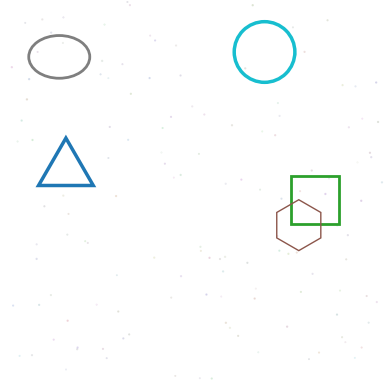[{"shape": "triangle", "thickness": 2.5, "radius": 0.41, "center": [0.171, 0.559]}, {"shape": "square", "thickness": 2, "radius": 0.31, "center": [0.819, 0.481]}, {"shape": "hexagon", "thickness": 1, "radius": 0.33, "center": [0.776, 0.415]}, {"shape": "oval", "thickness": 2, "radius": 0.4, "center": [0.154, 0.852]}, {"shape": "circle", "thickness": 2.5, "radius": 0.39, "center": [0.687, 0.865]}]